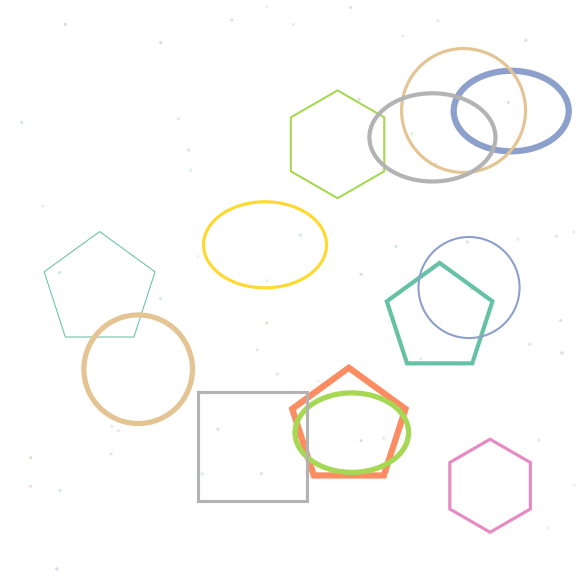[{"shape": "pentagon", "thickness": 2, "radius": 0.48, "center": [0.761, 0.448]}, {"shape": "pentagon", "thickness": 0.5, "radius": 0.5, "center": [0.173, 0.497]}, {"shape": "pentagon", "thickness": 3, "radius": 0.52, "center": [0.604, 0.259]}, {"shape": "circle", "thickness": 1, "radius": 0.44, "center": [0.812, 0.501]}, {"shape": "oval", "thickness": 3, "radius": 0.5, "center": [0.885, 0.807]}, {"shape": "hexagon", "thickness": 1.5, "radius": 0.4, "center": [0.849, 0.158]}, {"shape": "oval", "thickness": 2.5, "radius": 0.49, "center": [0.609, 0.25]}, {"shape": "hexagon", "thickness": 1, "radius": 0.47, "center": [0.585, 0.749]}, {"shape": "oval", "thickness": 1.5, "radius": 0.53, "center": [0.459, 0.575]}, {"shape": "circle", "thickness": 1.5, "radius": 0.54, "center": [0.803, 0.808]}, {"shape": "circle", "thickness": 2.5, "radius": 0.47, "center": [0.239, 0.36]}, {"shape": "oval", "thickness": 2, "radius": 0.55, "center": [0.749, 0.761]}, {"shape": "square", "thickness": 1.5, "radius": 0.47, "center": [0.438, 0.226]}]